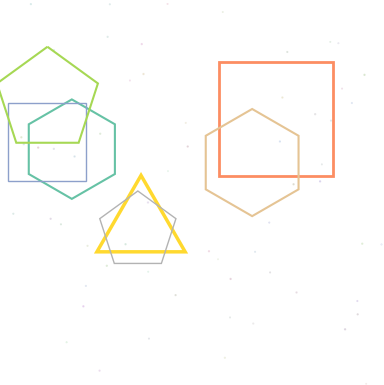[{"shape": "hexagon", "thickness": 1.5, "radius": 0.65, "center": [0.187, 0.613]}, {"shape": "square", "thickness": 2, "radius": 0.74, "center": [0.716, 0.691]}, {"shape": "square", "thickness": 1, "radius": 0.5, "center": [0.122, 0.631]}, {"shape": "pentagon", "thickness": 1.5, "radius": 0.69, "center": [0.123, 0.741]}, {"shape": "triangle", "thickness": 2.5, "radius": 0.66, "center": [0.366, 0.412]}, {"shape": "hexagon", "thickness": 1.5, "radius": 0.7, "center": [0.655, 0.578]}, {"shape": "pentagon", "thickness": 1, "radius": 0.52, "center": [0.358, 0.4]}]